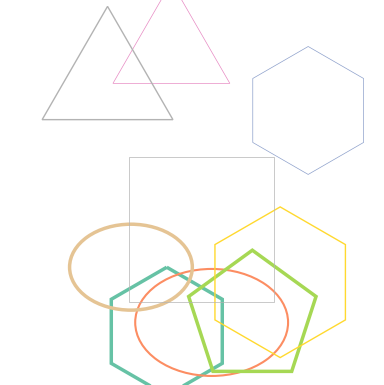[{"shape": "hexagon", "thickness": 2.5, "radius": 0.83, "center": [0.433, 0.139]}, {"shape": "oval", "thickness": 1.5, "radius": 0.99, "center": [0.55, 0.162]}, {"shape": "hexagon", "thickness": 0.5, "radius": 0.83, "center": [0.8, 0.713]}, {"shape": "triangle", "thickness": 0.5, "radius": 0.88, "center": [0.445, 0.871]}, {"shape": "pentagon", "thickness": 2.5, "radius": 0.87, "center": [0.655, 0.176]}, {"shape": "hexagon", "thickness": 1, "radius": 0.98, "center": [0.728, 0.267]}, {"shape": "oval", "thickness": 2.5, "radius": 0.8, "center": [0.34, 0.306]}, {"shape": "square", "thickness": 0.5, "radius": 0.94, "center": [0.523, 0.403]}, {"shape": "triangle", "thickness": 1, "radius": 0.98, "center": [0.279, 0.787]}]